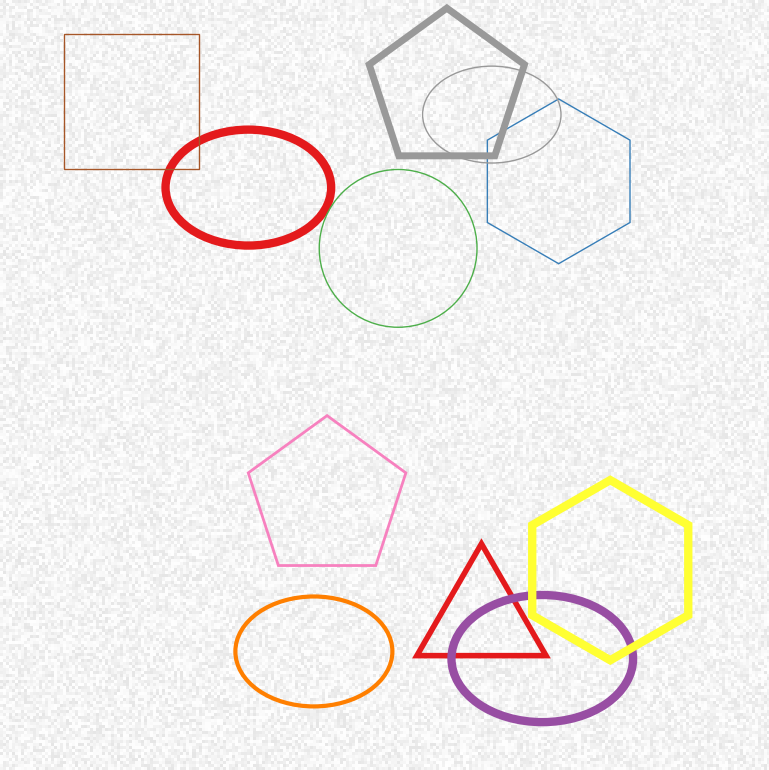[{"shape": "oval", "thickness": 3, "radius": 0.54, "center": [0.323, 0.756]}, {"shape": "triangle", "thickness": 2, "radius": 0.48, "center": [0.625, 0.197]}, {"shape": "hexagon", "thickness": 0.5, "radius": 0.53, "center": [0.726, 0.765]}, {"shape": "circle", "thickness": 0.5, "radius": 0.51, "center": [0.517, 0.677]}, {"shape": "oval", "thickness": 3, "radius": 0.59, "center": [0.704, 0.145]}, {"shape": "oval", "thickness": 1.5, "radius": 0.51, "center": [0.408, 0.154]}, {"shape": "hexagon", "thickness": 3, "radius": 0.59, "center": [0.793, 0.26]}, {"shape": "square", "thickness": 0.5, "radius": 0.44, "center": [0.171, 0.868]}, {"shape": "pentagon", "thickness": 1, "radius": 0.54, "center": [0.425, 0.353]}, {"shape": "oval", "thickness": 0.5, "radius": 0.45, "center": [0.639, 0.851]}, {"shape": "pentagon", "thickness": 2.5, "radius": 0.53, "center": [0.58, 0.883]}]